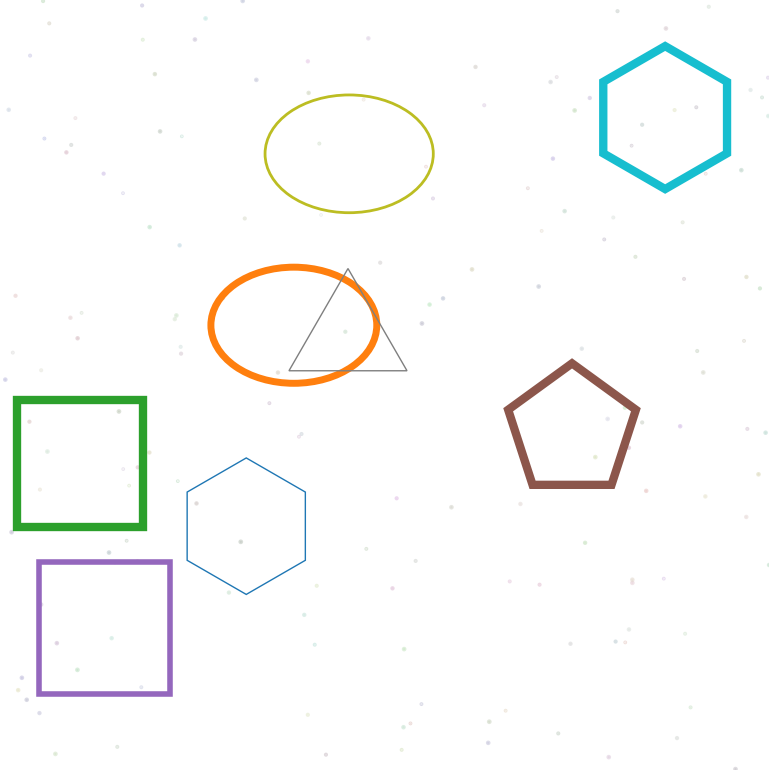[{"shape": "hexagon", "thickness": 0.5, "radius": 0.44, "center": [0.32, 0.317]}, {"shape": "oval", "thickness": 2.5, "radius": 0.54, "center": [0.382, 0.578]}, {"shape": "square", "thickness": 3, "radius": 0.41, "center": [0.104, 0.399]}, {"shape": "square", "thickness": 2, "radius": 0.43, "center": [0.136, 0.184]}, {"shape": "pentagon", "thickness": 3, "radius": 0.44, "center": [0.743, 0.441]}, {"shape": "triangle", "thickness": 0.5, "radius": 0.44, "center": [0.452, 0.563]}, {"shape": "oval", "thickness": 1, "radius": 0.55, "center": [0.453, 0.8]}, {"shape": "hexagon", "thickness": 3, "radius": 0.46, "center": [0.864, 0.847]}]